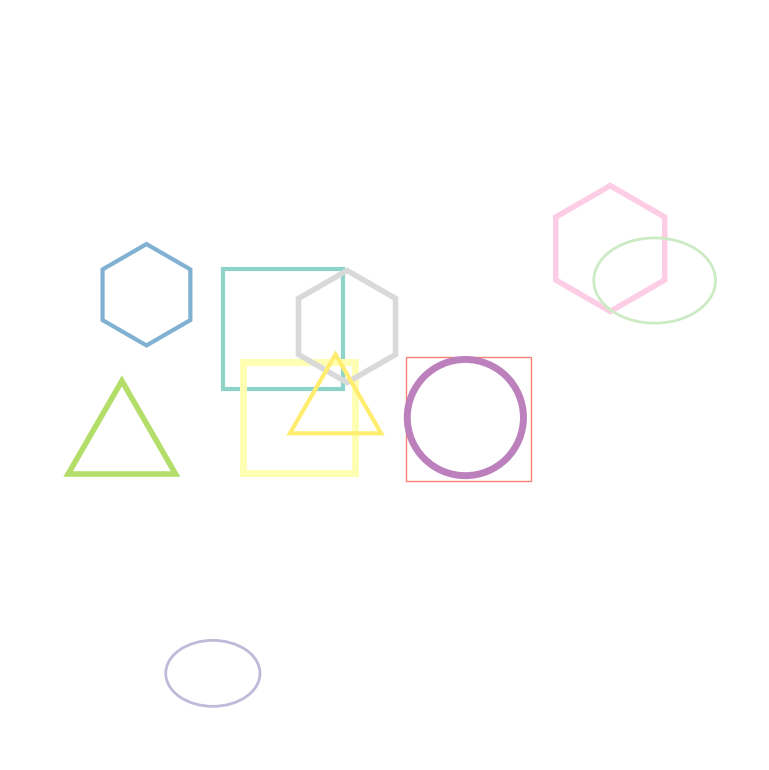[{"shape": "square", "thickness": 1.5, "radius": 0.39, "center": [0.367, 0.573]}, {"shape": "square", "thickness": 2.5, "radius": 0.36, "center": [0.388, 0.458]}, {"shape": "oval", "thickness": 1, "radius": 0.31, "center": [0.276, 0.126]}, {"shape": "square", "thickness": 0.5, "radius": 0.41, "center": [0.609, 0.456]}, {"shape": "hexagon", "thickness": 1.5, "radius": 0.33, "center": [0.19, 0.617]}, {"shape": "triangle", "thickness": 2, "radius": 0.4, "center": [0.158, 0.425]}, {"shape": "hexagon", "thickness": 2, "radius": 0.41, "center": [0.793, 0.677]}, {"shape": "hexagon", "thickness": 2, "radius": 0.36, "center": [0.451, 0.576]}, {"shape": "circle", "thickness": 2.5, "radius": 0.38, "center": [0.604, 0.458]}, {"shape": "oval", "thickness": 1, "radius": 0.4, "center": [0.85, 0.636]}, {"shape": "triangle", "thickness": 1.5, "radius": 0.34, "center": [0.436, 0.471]}]